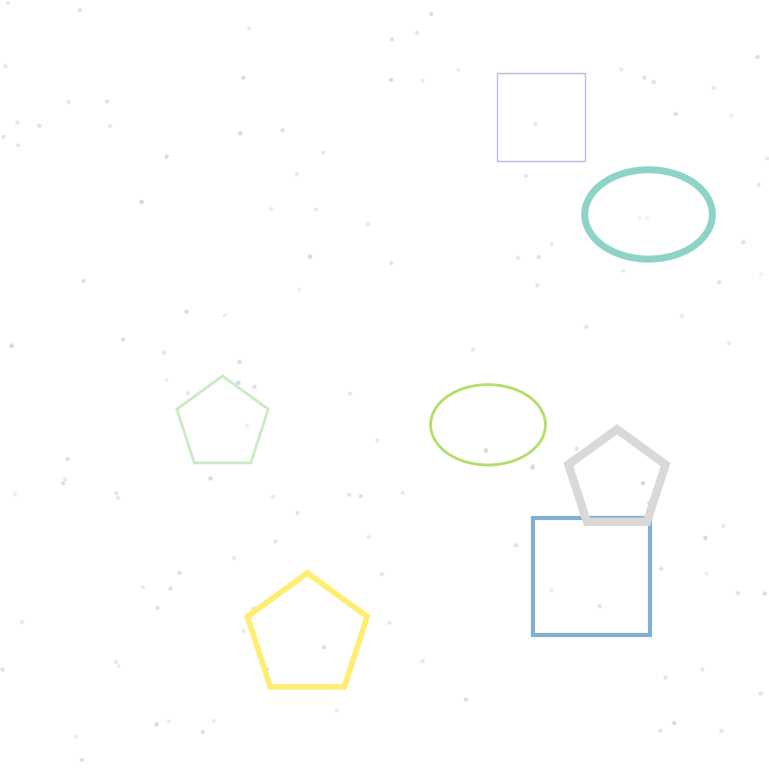[{"shape": "oval", "thickness": 2.5, "radius": 0.41, "center": [0.842, 0.722]}, {"shape": "square", "thickness": 0.5, "radius": 0.29, "center": [0.702, 0.848]}, {"shape": "square", "thickness": 1.5, "radius": 0.38, "center": [0.768, 0.251]}, {"shape": "oval", "thickness": 1, "radius": 0.37, "center": [0.634, 0.448]}, {"shape": "pentagon", "thickness": 3, "radius": 0.33, "center": [0.801, 0.376]}, {"shape": "pentagon", "thickness": 1, "radius": 0.31, "center": [0.289, 0.449]}, {"shape": "pentagon", "thickness": 2, "radius": 0.41, "center": [0.399, 0.174]}]